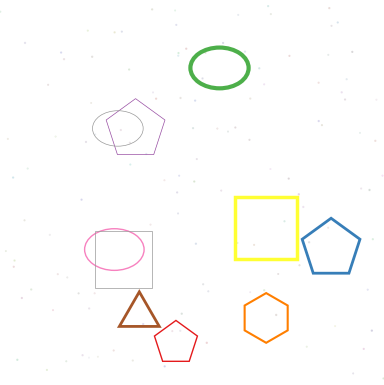[{"shape": "pentagon", "thickness": 1, "radius": 0.29, "center": [0.457, 0.109]}, {"shape": "pentagon", "thickness": 2, "radius": 0.39, "center": [0.86, 0.354]}, {"shape": "oval", "thickness": 3, "radius": 0.38, "center": [0.57, 0.824]}, {"shape": "pentagon", "thickness": 0.5, "radius": 0.4, "center": [0.352, 0.664]}, {"shape": "hexagon", "thickness": 1.5, "radius": 0.32, "center": [0.691, 0.174]}, {"shape": "square", "thickness": 2.5, "radius": 0.4, "center": [0.692, 0.408]}, {"shape": "triangle", "thickness": 2, "radius": 0.3, "center": [0.362, 0.182]}, {"shape": "oval", "thickness": 1, "radius": 0.39, "center": [0.297, 0.352]}, {"shape": "oval", "thickness": 0.5, "radius": 0.33, "center": [0.306, 0.666]}, {"shape": "square", "thickness": 0.5, "radius": 0.37, "center": [0.32, 0.326]}]